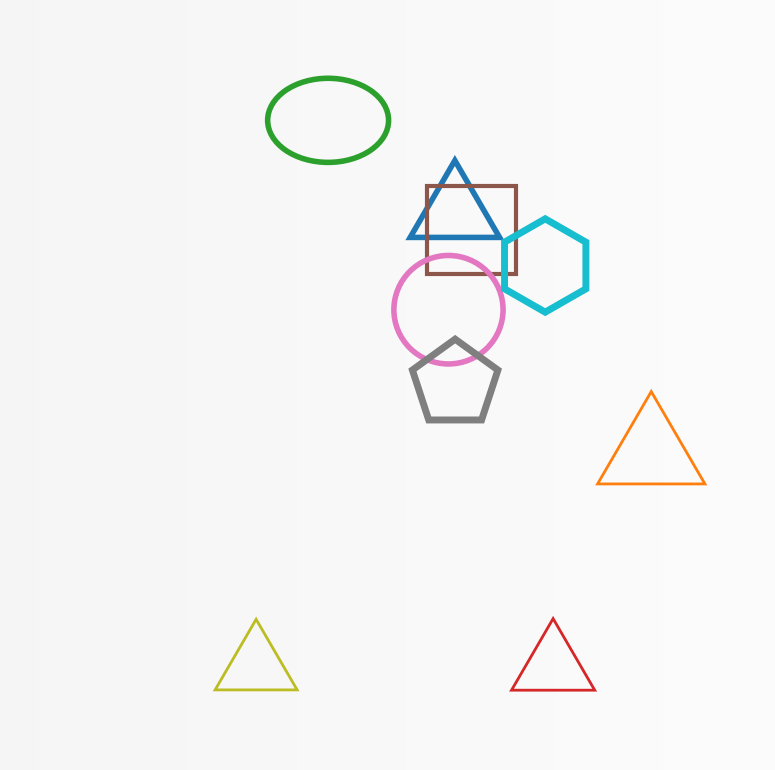[{"shape": "triangle", "thickness": 2, "radius": 0.33, "center": [0.587, 0.725]}, {"shape": "triangle", "thickness": 1, "radius": 0.4, "center": [0.84, 0.412]}, {"shape": "oval", "thickness": 2, "radius": 0.39, "center": [0.423, 0.844]}, {"shape": "triangle", "thickness": 1, "radius": 0.31, "center": [0.714, 0.135]}, {"shape": "square", "thickness": 1.5, "radius": 0.29, "center": [0.608, 0.702]}, {"shape": "circle", "thickness": 2, "radius": 0.35, "center": [0.579, 0.598]}, {"shape": "pentagon", "thickness": 2.5, "radius": 0.29, "center": [0.587, 0.502]}, {"shape": "triangle", "thickness": 1, "radius": 0.31, "center": [0.33, 0.135]}, {"shape": "hexagon", "thickness": 2.5, "radius": 0.3, "center": [0.704, 0.655]}]